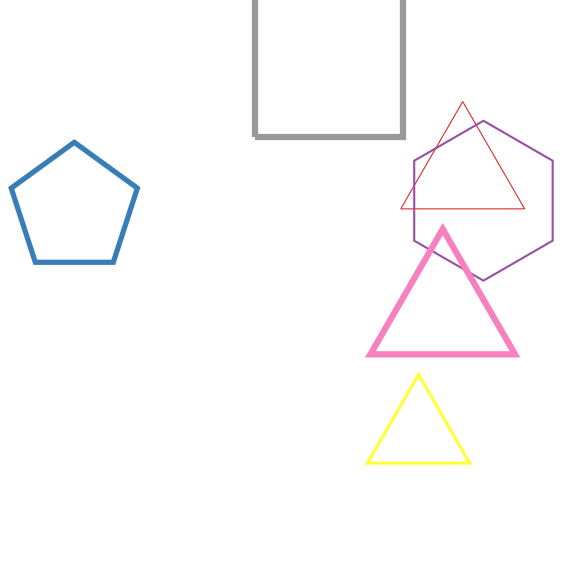[{"shape": "triangle", "thickness": 0.5, "radius": 0.62, "center": [0.801, 0.699]}, {"shape": "pentagon", "thickness": 2.5, "radius": 0.57, "center": [0.129, 0.638]}, {"shape": "hexagon", "thickness": 1, "radius": 0.69, "center": [0.837, 0.652]}, {"shape": "triangle", "thickness": 1.5, "radius": 0.51, "center": [0.725, 0.248]}, {"shape": "triangle", "thickness": 3, "radius": 0.72, "center": [0.767, 0.458]}, {"shape": "square", "thickness": 3, "radius": 0.64, "center": [0.57, 0.891]}]